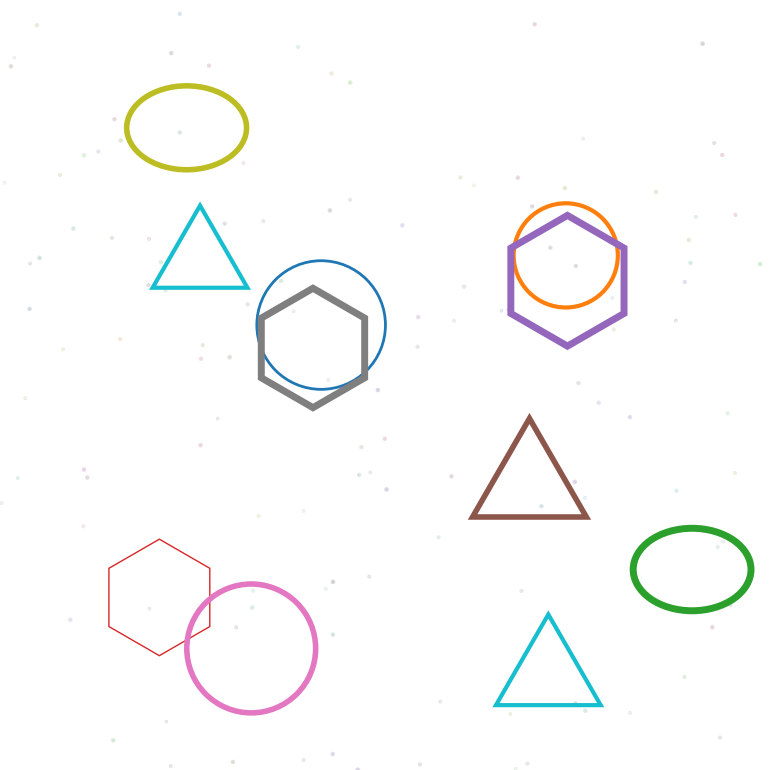[{"shape": "circle", "thickness": 1, "radius": 0.42, "center": [0.417, 0.578]}, {"shape": "circle", "thickness": 1.5, "radius": 0.34, "center": [0.735, 0.668]}, {"shape": "oval", "thickness": 2.5, "radius": 0.38, "center": [0.899, 0.26]}, {"shape": "hexagon", "thickness": 0.5, "radius": 0.38, "center": [0.207, 0.224]}, {"shape": "hexagon", "thickness": 2.5, "radius": 0.42, "center": [0.737, 0.635]}, {"shape": "triangle", "thickness": 2, "radius": 0.43, "center": [0.688, 0.371]}, {"shape": "circle", "thickness": 2, "radius": 0.42, "center": [0.326, 0.158]}, {"shape": "hexagon", "thickness": 2.5, "radius": 0.39, "center": [0.406, 0.548]}, {"shape": "oval", "thickness": 2, "radius": 0.39, "center": [0.242, 0.834]}, {"shape": "triangle", "thickness": 1.5, "radius": 0.36, "center": [0.26, 0.662]}, {"shape": "triangle", "thickness": 1.5, "radius": 0.39, "center": [0.712, 0.123]}]